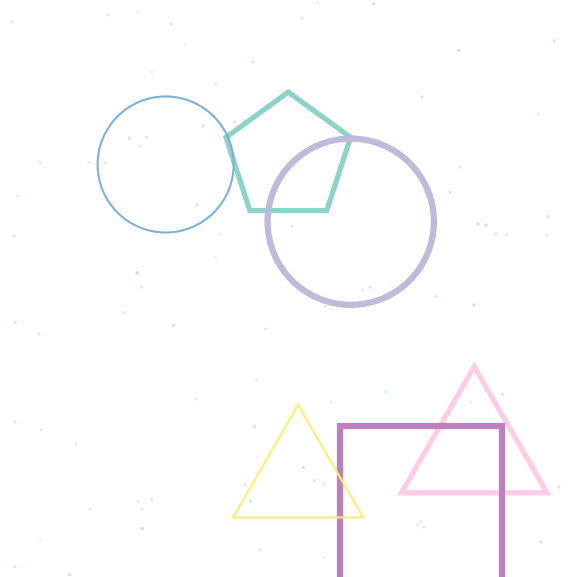[{"shape": "pentagon", "thickness": 2.5, "radius": 0.57, "center": [0.499, 0.726]}, {"shape": "circle", "thickness": 3, "radius": 0.72, "center": [0.607, 0.615]}, {"shape": "circle", "thickness": 1, "radius": 0.59, "center": [0.287, 0.714]}, {"shape": "triangle", "thickness": 2.5, "radius": 0.73, "center": [0.821, 0.219]}, {"shape": "square", "thickness": 3, "radius": 0.7, "center": [0.729, 0.121]}, {"shape": "triangle", "thickness": 1, "radius": 0.65, "center": [0.516, 0.168]}]